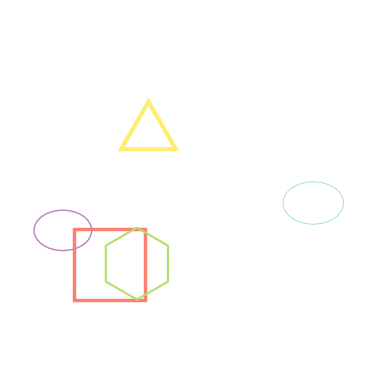[{"shape": "oval", "thickness": 0.5, "radius": 0.39, "center": [0.814, 0.473]}, {"shape": "square", "thickness": 2.5, "radius": 0.46, "center": [0.285, 0.314]}, {"shape": "hexagon", "thickness": 1.5, "radius": 0.47, "center": [0.356, 0.315]}, {"shape": "oval", "thickness": 1, "radius": 0.37, "center": [0.163, 0.402]}, {"shape": "triangle", "thickness": 3, "radius": 0.41, "center": [0.386, 0.654]}]